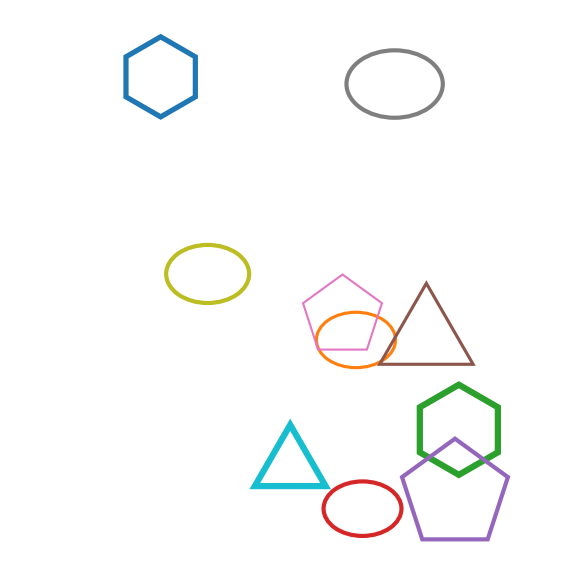[{"shape": "hexagon", "thickness": 2.5, "radius": 0.35, "center": [0.278, 0.866]}, {"shape": "oval", "thickness": 1.5, "radius": 0.34, "center": [0.616, 0.41]}, {"shape": "hexagon", "thickness": 3, "radius": 0.39, "center": [0.795, 0.255]}, {"shape": "oval", "thickness": 2, "radius": 0.34, "center": [0.628, 0.118]}, {"shape": "pentagon", "thickness": 2, "radius": 0.48, "center": [0.788, 0.143]}, {"shape": "triangle", "thickness": 1.5, "radius": 0.47, "center": [0.738, 0.415]}, {"shape": "pentagon", "thickness": 1, "radius": 0.36, "center": [0.593, 0.452]}, {"shape": "oval", "thickness": 2, "radius": 0.42, "center": [0.683, 0.854]}, {"shape": "oval", "thickness": 2, "radius": 0.36, "center": [0.36, 0.525]}, {"shape": "triangle", "thickness": 3, "radius": 0.35, "center": [0.503, 0.193]}]